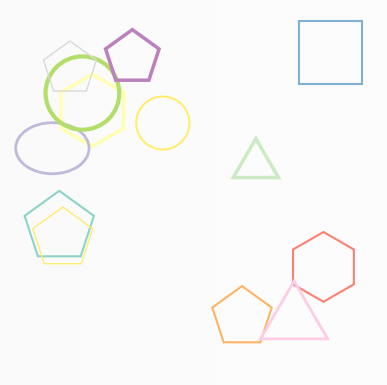[{"shape": "pentagon", "thickness": 1.5, "radius": 0.47, "center": [0.153, 0.41]}, {"shape": "hexagon", "thickness": 2.5, "radius": 0.47, "center": [0.238, 0.713]}, {"shape": "oval", "thickness": 2, "radius": 0.47, "center": [0.135, 0.615]}, {"shape": "hexagon", "thickness": 1.5, "radius": 0.45, "center": [0.835, 0.307]}, {"shape": "square", "thickness": 1.5, "radius": 0.41, "center": [0.853, 0.864]}, {"shape": "pentagon", "thickness": 1.5, "radius": 0.4, "center": [0.625, 0.176]}, {"shape": "circle", "thickness": 3, "radius": 0.48, "center": [0.213, 0.758]}, {"shape": "triangle", "thickness": 2, "radius": 0.5, "center": [0.759, 0.17]}, {"shape": "pentagon", "thickness": 1, "radius": 0.36, "center": [0.181, 0.822]}, {"shape": "pentagon", "thickness": 2.5, "radius": 0.36, "center": [0.341, 0.85]}, {"shape": "triangle", "thickness": 2.5, "radius": 0.34, "center": [0.66, 0.573]}, {"shape": "circle", "thickness": 1.5, "radius": 0.34, "center": [0.42, 0.68]}, {"shape": "pentagon", "thickness": 1, "radius": 0.41, "center": [0.162, 0.381]}]